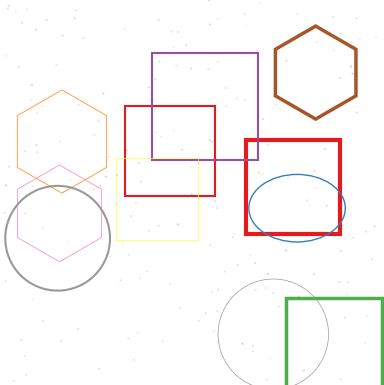[{"shape": "square", "thickness": 1.5, "radius": 0.58, "center": [0.44, 0.608]}, {"shape": "square", "thickness": 3, "radius": 0.61, "center": [0.761, 0.514]}, {"shape": "oval", "thickness": 1, "radius": 0.63, "center": [0.772, 0.459]}, {"shape": "square", "thickness": 2.5, "radius": 0.62, "center": [0.868, 0.101]}, {"shape": "square", "thickness": 1.5, "radius": 0.69, "center": [0.533, 0.723]}, {"shape": "hexagon", "thickness": 0.5, "radius": 0.67, "center": [0.161, 0.632]}, {"shape": "square", "thickness": 0.5, "radius": 0.54, "center": [0.408, 0.484]}, {"shape": "hexagon", "thickness": 2.5, "radius": 0.6, "center": [0.82, 0.811]}, {"shape": "hexagon", "thickness": 0.5, "radius": 0.63, "center": [0.155, 0.446]}, {"shape": "circle", "thickness": 0.5, "radius": 0.72, "center": [0.71, 0.132]}, {"shape": "circle", "thickness": 1.5, "radius": 0.68, "center": [0.15, 0.381]}]